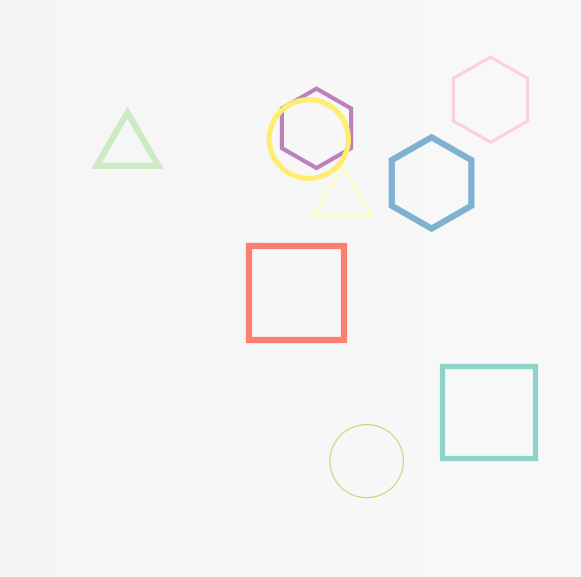[{"shape": "square", "thickness": 2.5, "radius": 0.4, "center": [0.841, 0.286]}, {"shape": "triangle", "thickness": 1, "radius": 0.29, "center": [0.59, 0.655]}, {"shape": "square", "thickness": 3, "radius": 0.41, "center": [0.509, 0.492]}, {"shape": "hexagon", "thickness": 3, "radius": 0.4, "center": [0.742, 0.682]}, {"shape": "circle", "thickness": 0.5, "radius": 0.32, "center": [0.631, 0.201]}, {"shape": "hexagon", "thickness": 1.5, "radius": 0.37, "center": [0.844, 0.827]}, {"shape": "hexagon", "thickness": 2, "radius": 0.34, "center": [0.545, 0.777]}, {"shape": "triangle", "thickness": 3, "radius": 0.31, "center": [0.219, 0.743]}, {"shape": "circle", "thickness": 2.5, "radius": 0.34, "center": [0.531, 0.758]}]